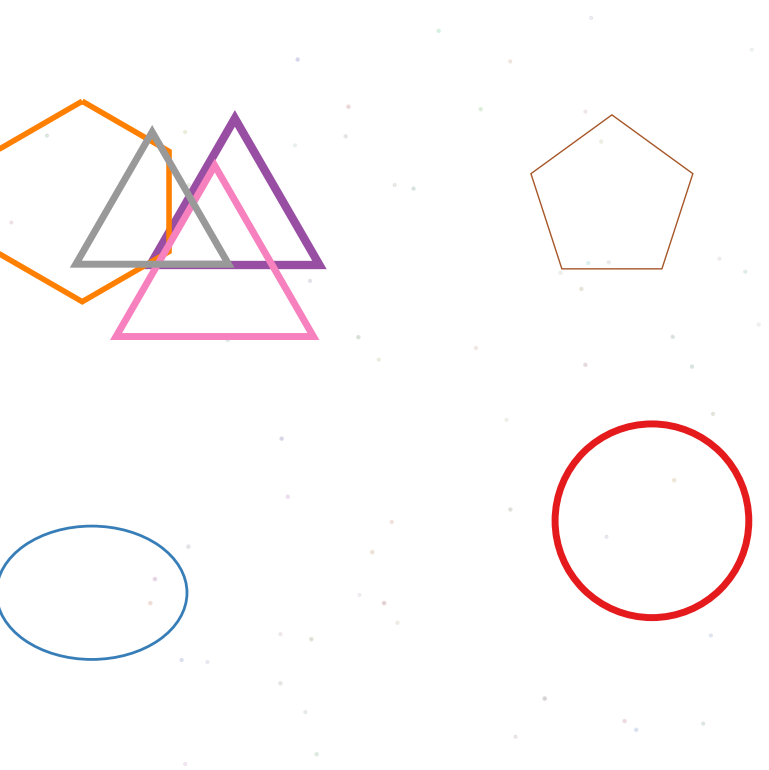[{"shape": "circle", "thickness": 2.5, "radius": 0.63, "center": [0.847, 0.324]}, {"shape": "oval", "thickness": 1, "radius": 0.62, "center": [0.119, 0.23]}, {"shape": "triangle", "thickness": 3, "radius": 0.63, "center": [0.305, 0.719]}, {"shape": "hexagon", "thickness": 2, "radius": 0.65, "center": [0.107, 0.738]}, {"shape": "pentagon", "thickness": 0.5, "radius": 0.55, "center": [0.795, 0.74]}, {"shape": "triangle", "thickness": 2.5, "radius": 0.74, "center": [0.279, 0.637]}, {"shape": "triangle", "thickness": 2.5, "radius": 0.57, "center": [0.198, 0.714]}]